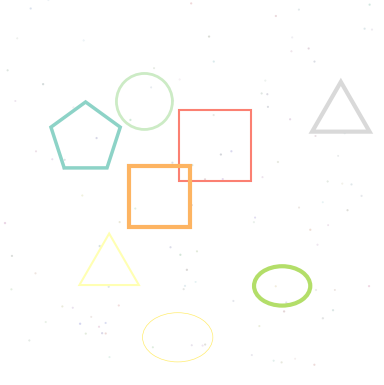[{"shape": "pentagon", "thickness": 2.5, "radius": 0.47, "center": [0.222, 0.64]}, {"shape": "triangle", "thickness": 1.5, "radius": 0.45, "center": [0.284, 0.304]}, {"shape": "square", "thickness": 1.5, "radius": 0.46, "center": [0.558, 0.621]}, {"shape": "square", "thickness": 3, "radius": 0.39, "center": [0.414, 0.489]}, {"shape": "oval", "thickness": 3, "radius": 0.37, "center": [0.733, 0.257]}, {"shape": "triangle", "thickness": 3, "radius": 0.43, "center": [0.885, 0.701]}, {"shape": "circle", "thickness": 2, "radius": 0.36, "center": [0.375, 0.736]}, {"shape": "oval", "thickness": 0.5, "radius": 0.46, "center": [0.462, 0.124]}]